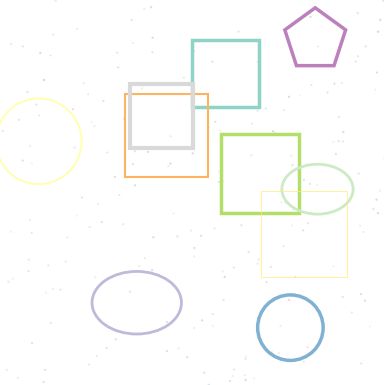[{"shape": "square", "thickness": 2.5, "radius": 0.44, "center": [0.586, 0.809]}, {"shape": "circle", "thickness": 1.5, "radius": 0.56, "center": [0.101, 0.633]}, {"shape": "oval", "thickness": 2, "radius": 0.58, "center": [0.355, 0.214]}, {"shape": "circle", "thickness": 2.5, "radius": 0.43, "center": [0.754, 0.149]}, {"shape": "square", "thickness": 1.5, "radius": 0.53, "center": [0.433, 0.648]}, {"shape": "square", "thickness": 2.5, "radius": 0.51, "center": [0.676, 0.549]}, {"shape": "square", "thickness": 3, "radius": 0.41, "center": [0.419, 0.699]}, {"shape": "pentagon", "thickness": 2.5, "radius": 0.42, "center": [0.819, 0.897]}, {"shape": "oval", "thickness": 2, "radius": 0.46, "center": [0.825, 0.509]}, {"shape": "square", "thickness": 0.5, "radius": 0.56, "center": [0.789, 0.391]}]